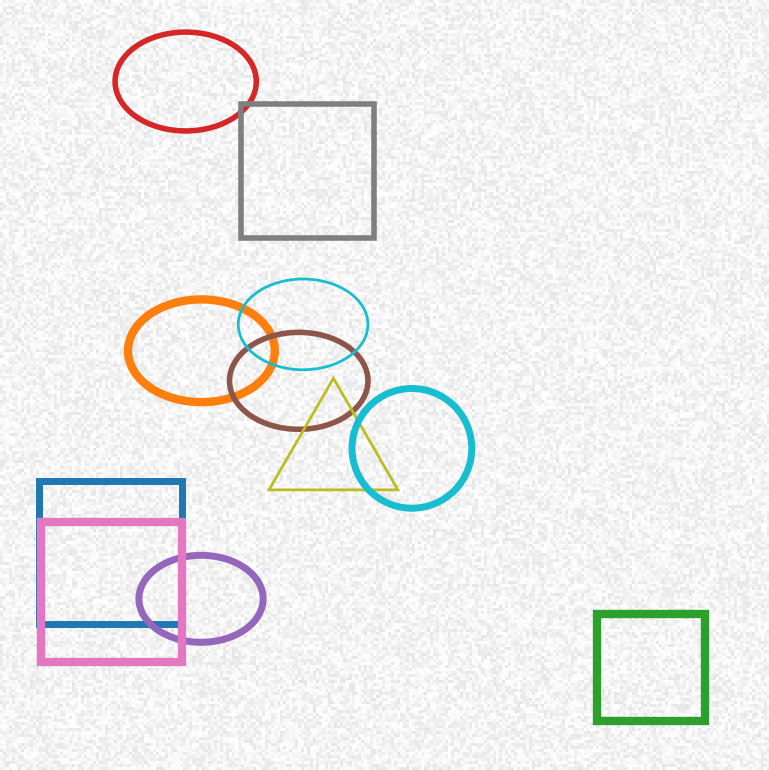[{"shape": "square", "thickness": 2.5, "radius": 0.46, "center": [0.144, 0.283]}, {"shape": "oval", "thickness": 3, "radius": 0.48, "center": [0.262, 0.544]}, {"shape": "square", "thickness": 3, "radius": 0.35, "center": [0.845, 0.133]}, {"shape": "oval", "thickness": 2, "radius": 0.46, "center": [0.241, 0.894]}, {"shape": "oval", "thickness": 2.5, "radius": 0.4, "center": [0.261, 0.222]}, {"shape": "oval", "thickness": 2, "radius": 0.45, "center": [0.388, 0.505]}, {"shape": "square", "thickness": 3, "radius": 0.46, "center": [0.145, 0.231]}, {"shape": "square", "thickness": 2, "radius": 0.43, "center": [0.4, 0.778]}, {"shape": "triangle", "thickness": 1, "radius": 0.48, "center": [0.433, 0.412]}, {"shape": "circle", "thickness": 2.5, "radius": 0.39, "center": [0.535, 0.418]}, {"shape": "oval", "thickness": 1, "radius": 0.42, "center": [0.394, 0.579]}]